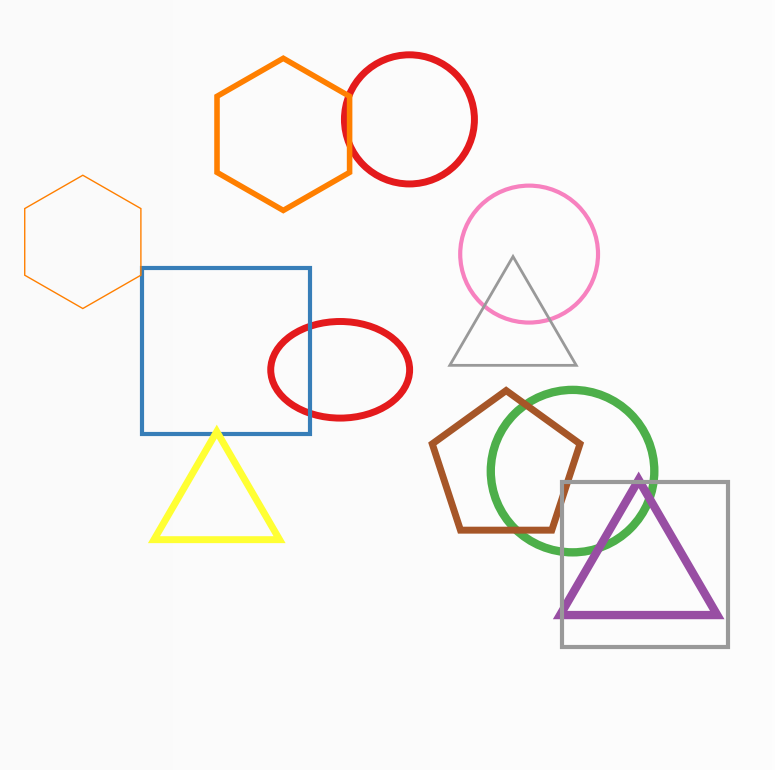[{"shape": "oval", "thickness": 2.5, "radius": 0.45, "center": [0.439, 0.52]}, {"shape": "circle", "thickness": 2.5, "radius": 0.42, "center": [0.528, 0.845]}, {"shape": "square", "thickness": 1.5, "radius": 0.54, "center": [0.291, 0.544]}, {"shape": "circle", "thickness": 3, "radius": 0.53, "center": [0.739, 0.388]}, {"shape": "triangle", "thickness": 3, "radius": 0.59, "center": [0.824, 0.26]}, {"shape": "hexagon", "thickness": 2, "radius": 0.49, "center": [0.366, 0.825]}, {"shape": "hexagon", "thickness": 0.5, "radius": 0.43, "center": [0.107, 0.686]}, {"shape": "triangle", "thickness": 2.5, "radius": 0.47, "center": [0.28, 0.346]}, {"shape": "pentagon", "thickness": 2.5, "radius": 0.5, "center": [0.653, 0.393]}, {"shape": "circle", "thickness": 1.5, "radius": 0.44, "center": [0.683, 0.67]}, {"shape": "triangle", "thickness": 1, "radius": 0.47, "center": [0.662, 0.573]}, {"shape": "square", "thickness": 1.5, "radius": 0.54, "center": [0.832, 0.266]}]